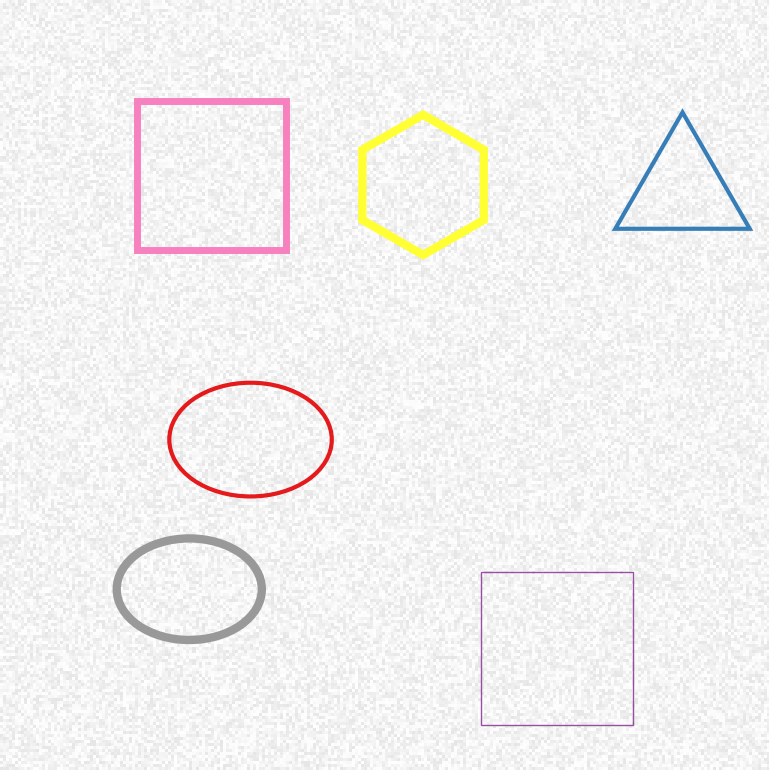[{"shape": "oval", "thickness": 1.5, "radius": 0.53, "center": [0.325, 0.429]}, {"shape": "triangle", "thickness": 1.5, "radius": 0.5, "center": [0.886, 0.753]}, {"shape": "square", "thickness": 0.5, "radius": 0.49, "center": [0.723, 0.158]}, {"shape": "hexagon", "thickness": 3, "radius": 0.46, "center": [0.549, 0.76]}, {"shape": "square", "thickness": 2.5, "radius": 0.49, "center": [0.275, 0.772]}, {"shape": "oval", "thickness": 3, "radius": 0.47, "center": [0.246, 0.235]}]